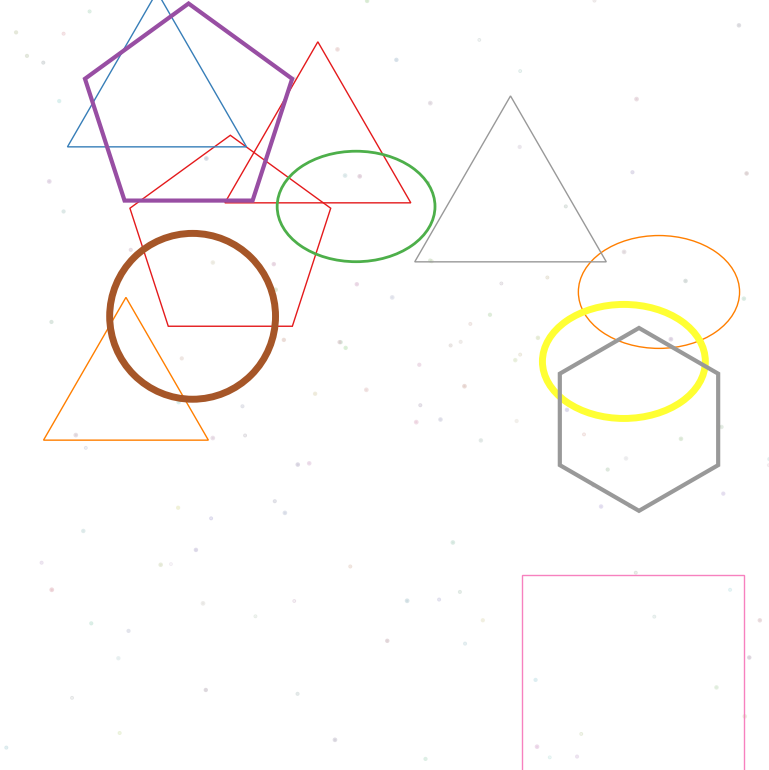[{"shape": "pentagon", "thickness": 0.5, "radius": 0.69, "center": [0.299, 0.687]}, {"shape": "triangle", "thickness": 0.5, "radius": 0.7, "center": [0.413, 0.806]}, {"shape": "triangle", "thickness": 0.5, "radius": 0.67, "center": [0.204, 0.876]}, {"shape": "oval", "thickness": 1, "radius": 0.51, "center": [0.462, 0.732]}, {"shape": "pentagon", "thickness": 1.5, "radius": 0.71, "center": [0.245, 0.854]}, {"shape": "triangle", "thickness": 0.5, "radius": 0.62, "center": [0.164, 0.49]}, {"shape": "oval", "thickness": 0.5, "radius": 0.52, "center": [0.856, 0.621]}, {"shape": "oval", "thickness": 2.5, "radius": 0.53, "center": [0.81, 0.531]}, {"shape": "circle", "thickness": 2.5, "radius": 0.54, "center": [0.25, 0.589]}, {"shape": "square", "thickness": 0.5, "radius": 0.72, "center": [0.822, 0.109]}, {"shape": "triangle", "thickness": 0.5, "radius": 0.72, "center": [0.663, 0.732]}, {"shape": "hexagon", "thickness": 1.5, "radius": 0.59, "center": [0.83, 0.455]}]